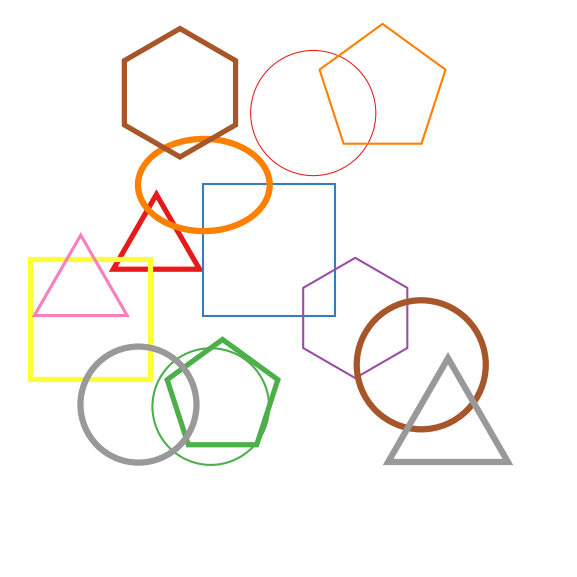[{"shape": "circle", "thickness": 0.5, "radius": 0.54, "center": [0.542, 0.803]}, {"shape": "triangle", "thickness": 2.5, "radius": 0.43, "center": [0.271, 0.576]}, {"shape": "square", "thickness": 1, "radius": 0.57, "center": [0.465, 0.567]}, {"shape": "circle", "thickness": 1, "radius": 0.51, "center": [0.365, 0.295]}, {"shape": "pentagon", "thickness": 2.5, "radius": 0.5, "center": [0.385, 0.311]}, {"shape": "hexagon", "thickness": 1, "radius": 0.52, "center": [0.615, 0.449]}, {"shape": "pentagon", "thickness": 1, "radius": 0.57, "center": [0.662, 0.843]}, {"shape": "oval", "thickness": 3, "radius": 0.57, "center": [0.353, 0.679]}, {"shape": "square", "thickness": 2.5, "radius": 0.52, "center": [0.156, 0.446]}, {"shape": "circle", "thickness": 3, "radius": 0.56, "center": [0.729, 0.367]}, {"shape": "hexagon", "thickness": 2.5, "radius": 0.56, "center": [0.312, 0.838]}, {"shape": "triangle", "thickness": 1.5, "radius": 0.46, "center": [0.14, 0.499]}, {"shape": "triangle", "thickness": 3, "radius": 0.6, "center": [0.776, 0.259]}, {"shape": "circle", "thickness": 3, "radius": 0.5, "center": [0.24, 0.299]}]